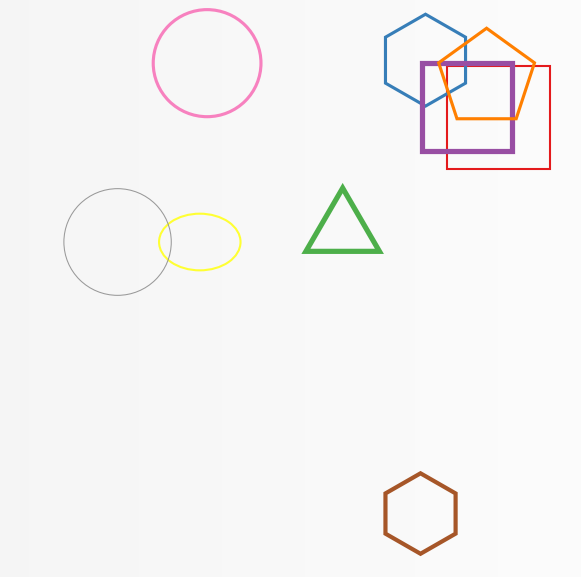[{"shape": "square", "thickness": 1, "radius": 0.44, "center": [0.858, 0.796]}, {"shape": "hexagon", "thickness": 1.5, "radius": 0.4, "center": [0.732, 0.895]}, {"shape": "triangle", "thickness": 2.5, "radius": 0.37, "center": [0.59, 0.6]}, {"shape": "square", "thickness": 2.5, "radius": 0.38, "center": [0.804, 0.814]}, {"shape": "pentagon", "thickness": 1.5, "radius": 0.43, "center": [0.837, 0.864]}, {"shape": "oval", "thickness": 1, "radius": 0.35, "center": [0.344, 0.58]}, {"shape": "hexagon", "thickness": 2, "radius": 0.35, "center": [0.723, 0.11]}, {"shape": "circle", "thickness": 1.5, "radius": 0.46, "center": [0.356, 0.89]}, {"shape": "circle", "thickness": 0.5, "radius": 0.46, "center": [0.202, 0.58]}]